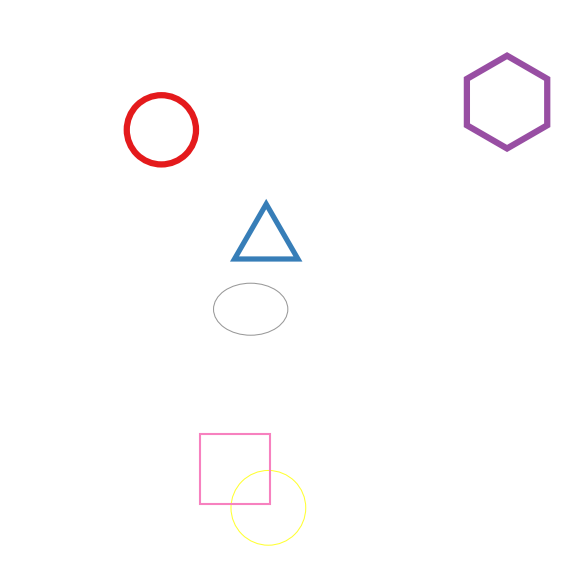[{"shape": "circle", "thickness": 3, "radius": 0.3, "center": [0.279, 0.774]}, {"shape": "triangle", "thickness": 2.5, "radius": 0.32, "center": [0.461, 0.582]}, {"shape": "hexagon", "thickness": 3, "radius": 0.4, "center": [0.878, 0.822]}, {"shape": "circle", "thickness": 0.5, "radius": 0.32, "center": [0.465, 0.12]}, {"shape": "square", "thickness": 1, "radius": 0.3, "center": [0.407, 0.187]}, {"shape": "oval", "thickness": 0.5, "radius": 0.32, "center": [0.434, 0.464]}]